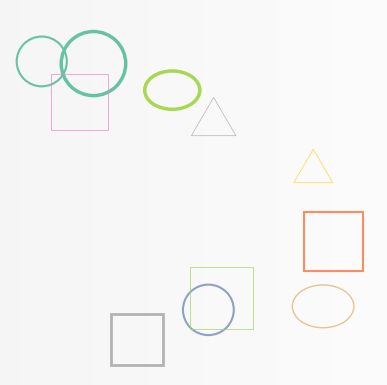[{"shape": "circle", "thickness": 1.5, "radius": 0.32, "center": [0.108, 0.84]}, {"shape": "circle", "thickness": 2.5, "radius": 0.42, "center": [0.241, 0.835]}, {"shape": "square", "thickness": 1.5, "radius": 0.38, "center": [0.86, 0.372]}, {"shape": "circle", "thickness": 1.5, "radius": 0.33, "center": [0.538, 0.195]}, {"shape": "square", "thickness": 0.5, "radius": 0.36, "center": [0.205, 0.735]}, {"shape": "square", "thickness": 0.5, "radius": 0.4, "center": [0.572, 0.227]}, {"shape": "oval", "thickness": 2.5, "radius": 0.36, "center": [0.445, 0.766]}, {"shape": "triangle", "thickness": 0.5, "radius": 0.29, "center": [0.808, 0.554]}, {"shape": "oval", "thickness": 1, "radius": 0.4, "center": [0.834, 0.204]}, {"shape": "triangle", "thickness": 0.5, "radius": 0.33, "center": [0.551, 0.681]}, {"shape": "square", "thickness": 2, "radius": 0.33, "center": [0.354, 0.119]}]